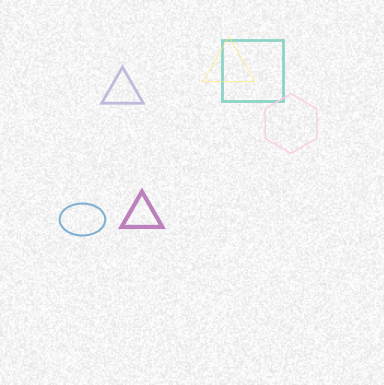[{"shape": "square", "thickness": 2, "radius": 0.4, "center": [0.655, 0.817]}, {"shape": "triangle", "thickness": 2, "radius": 0.31, "center": [0.318, 0.763]}, {"shape": "oval", "thickness": 1.5, "radius": 0.3, "center": [0.214, 0.43]}, {"shape": "hexagon", "thickness": 1, "radius": 0.39, "center": [0.756, 0.679]}, {"shape": "triangle", "thickness": 3, "radius": 0.31, "center": [0.369, 0.441]}, {"shape": "triangle", "thickness": 0.5, "radius": 0.39, "center": [0.595, 0.827]}]